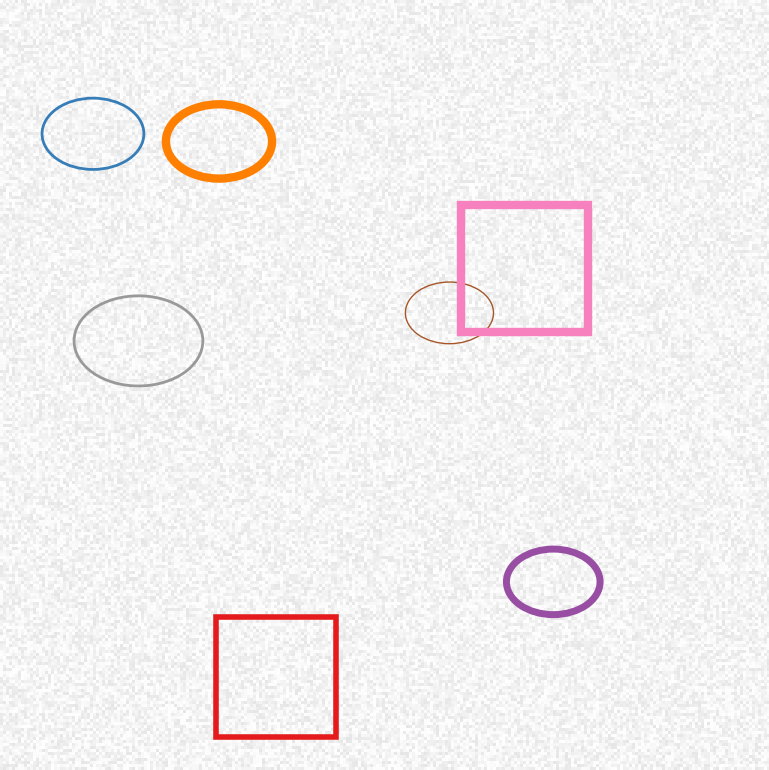[{"shape": "square", "thickness": 2, "radius": 0.39, "center": [0.358, 0.12]}, {"shape": "oval", "thickness": 1, "radius": 0.33, "center": [0.121, 0.826]}, {"shape": "oval", "thickness": 2.5, "radius": 0.3, "center": [0.719, 0.244]}, {"shape": "oval", "thickness": 3, "radius": 0.34, "center": [0.284, 0.816]}, {"shape": "oval", "thickness": 0.5, "radius": 0.29, "center": [0.584, 0.594]}, {"shape": "square", "thickness": 3, "radius": 0.41, "center": [0.682, 0.652]}, {"shape": "oval", "thickness": 1, "radius": 0.42, "center": [0.18, 0.557]}]